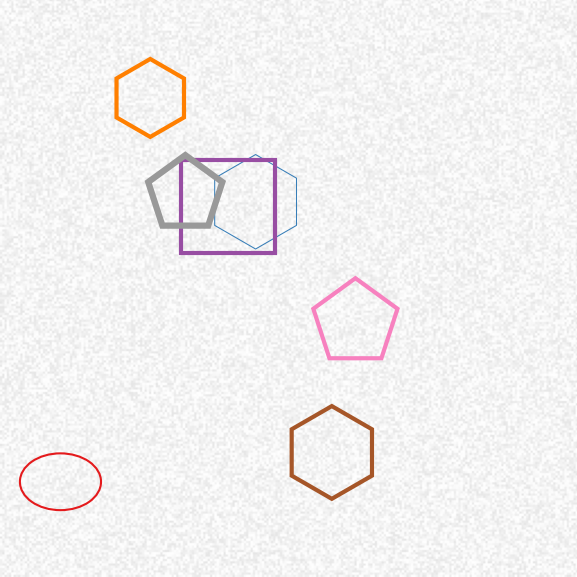[{"shape": "oval", "thickness": 1, "radius": 0.35, "center": [0.105, 0.165]}, {"shape": "hexagon", "thickness": 0.5, "radius": 0.41, "center": [0.443, 0.65]}, {"shape": "square", "thickness": 2, "radius": 0.41, "center": [0.395, 0.641]}, {"shape": "hexagon", "thickness": 2, "radius": 0.34, "center": [0.26, 0.83]}, {"shape": "hexagon", "thickness": 2, "radius": 0.4, "center": [0.575, 0.216]}, {"shape": "pentagon", "thickness": 2, "radius": 0.38, "center": [0.615, 0.441]}, {"shape": "pentagon", "thickness": 3, "radius": 0.34, "center": [0.321, 0.663]}]